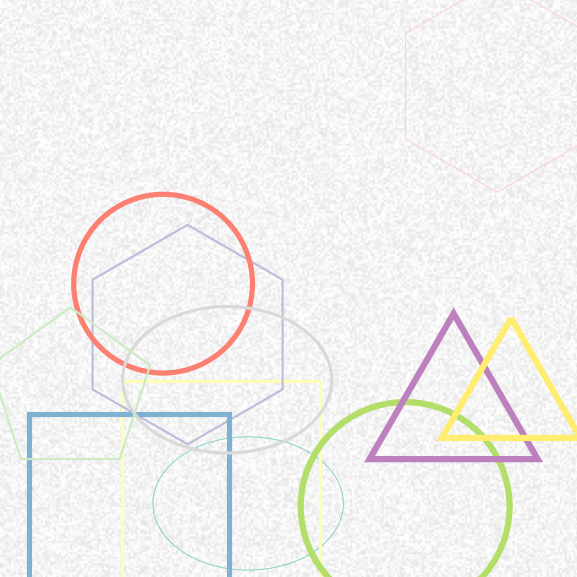[{"shape": "oval", "thickness": 0.5, "radius": 0.82, "center": [0.43, 0.127]}, {"shape": "square", "thickness": 1.5, "radius": 0.86, "center": [0.383, 0.167]}, {"shape": "hexagon", "thickness": 1, "radius": 0.95, "center": [0.325, 0.42]}, {"shape": "circle", "thickness": 2.5, "radius": 0.77, "center": [0.282, 0.508]}, {"shape": "square", "thickness": 2.5, "radius": 0.87, "center": [0.224, 0.109]}, {"shape": "circle", "thickness": 3, "radius": 0.9, "center": [0.702, 0.122]}, {"shape": "hexagon", "thickness": 0.5, "radius": 0.92, "center": [0.861, 0.85]}, {"shape": "oval", "thickness": 1.5, "radius": 0.91, "center": [0.394, 0.342]}, {"shape": "triangle", "thickness": 3, "radius": 0.84, "center": [0.786, 0.288]}, {"shape": "pentagon", "thickness": 1, "radius": 0.73, "center": [0.122, 0.322]}, {"shape": "triangle", "thickness": 3, "radius": 0.69, "center": [0.885, 0.31]}]